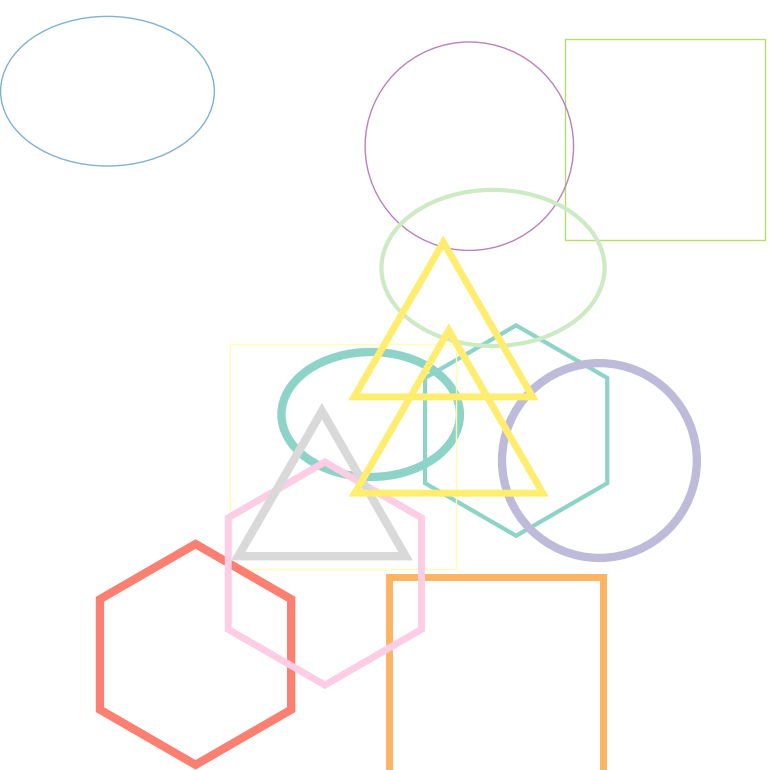[{"shape": "hexagon", "thickness": 1.5, "radius": 0.68, "center": [0.67, 0.441]}, {"shape": "oval", "thickness": 3, "radius": 0.58, "center": [0.481, 0.462]}, {"shape": "square", "thickness": 0.5, "radius": 0.73, "center": [0.446, 0.407]}, {"shape": "circle", "thickness": 3, "radius": 0.63, "center": [0.778, 0.402]}, {"shape": "hexagon", "thickness": 3, "radius": 0.72, "center": [0.254, 0.15]}, {"shape": "oval", "thickness": 0.5, "radius": 0.69, "center": [0.14, 0.882]}, {"shape": "square", "thickness": 2.5, "radius": 0.69, "center": [0.644, 0.112]}, {"shape": "square", "thickness": 0.5, "radius": 0.65, "center": [0.864, 0.819]}, {"shape": "hexagon", "thickness": 2.5, "radius": 0.72, "center": [0.422, 0.255]}, {"shape": "triangle", "thickness": 3, "radius": 0.63, "center": [0.418, 0.34]}, {"shape": "circle", "thickness": 0.5, "radius": 0.68, "center": [0.61, 0.81]}, {"shape": "oval", "thickness": 1.5, "radius": 0.72, "center": [0.64, 0.652]}, {"shape": "triangle", "thickness": 2.5, "radius": 0.71, "center": [0.583, 0.43]}, {"shape": "triangle", "thickness": 2.5, "radius": 0.67, "center": [0.576, 0.551]}]